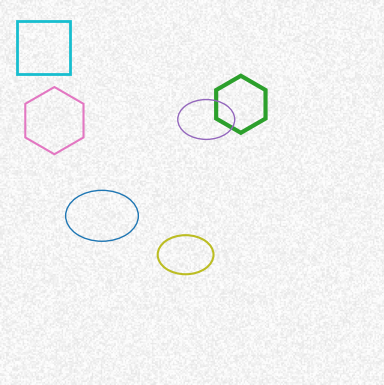[{"shape": "oval", "thickness": 1, "radius": 0.47, "center": [0.265, 0.439]}, {"shape": "hexagon", "thickness": 3, "radius": 0.37, "center": [0.626, 0.729]}, {"shape": "oval", "thickness": 1, "radius": 0.37, "center": [0.536, 0.69]}, {"shape": "hexagon", "thickness": 1.5, "radius": 0.44, "center": [0.141, 0.687]}, {"shape": "oval", "thickness": 1.5, "radius": 0.36, "center": [0.482, 0.338]}, {"shape": "square", "thickness": 2, "radius": 0.34, "center": [0.114, 0.876]}]